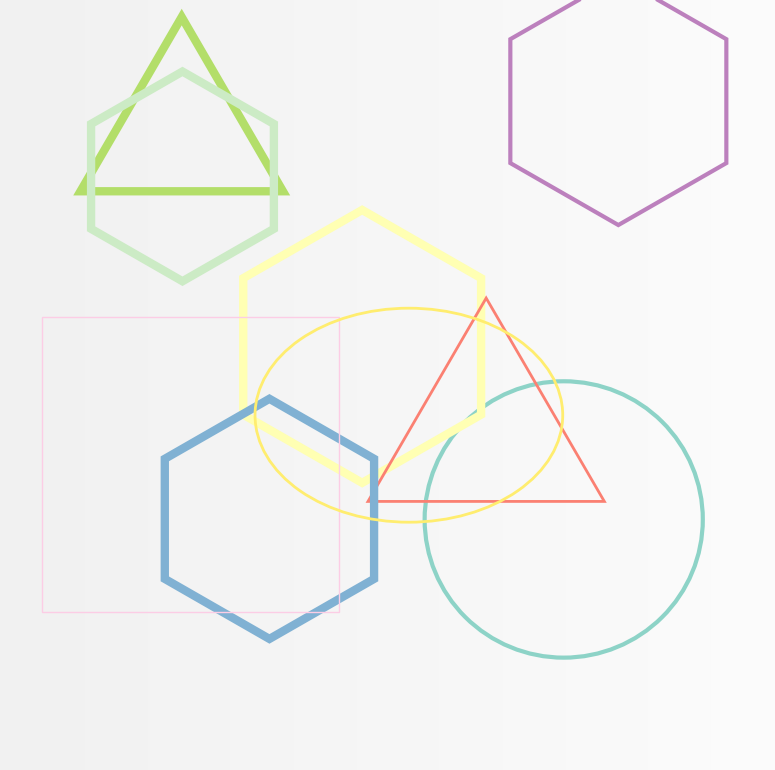[{"shape": "circle", "thickness": 1.5, "radius": 0.9, "center": [0.727, 0.325]}, {"shape": "hexagon", "thickness": 3, "radius": 0.89, "center": [0.467, 0.55]}, {"shape": "triangle", "thickness": 1, "radius": 0.88, "center": [0.627, 0.437]}, {"shape": "hexagon", "thickness": 3, "radius": 0.78, "center": [0.348, 0.326]}, {"shape": "triangle", "thickness": 3, "radius": 0.75, "center": [0.234, 0.827]}, {"shape": "square", "thickness": 0.5, "radius": 0.96, "center": [0.245, 0.397]}, {"shape": "hexagon", "thickness": 1.5, "radius": 0.8, "center": [0.798, 0.869]}, {"shape": "hexagon", "thickness": 3, "radius": 0.68, "center": [0.235, 0.771]}, {"shape": "oval", "thickness": 1, "radius": 0.99, "center": [0.528, 0.461]}]